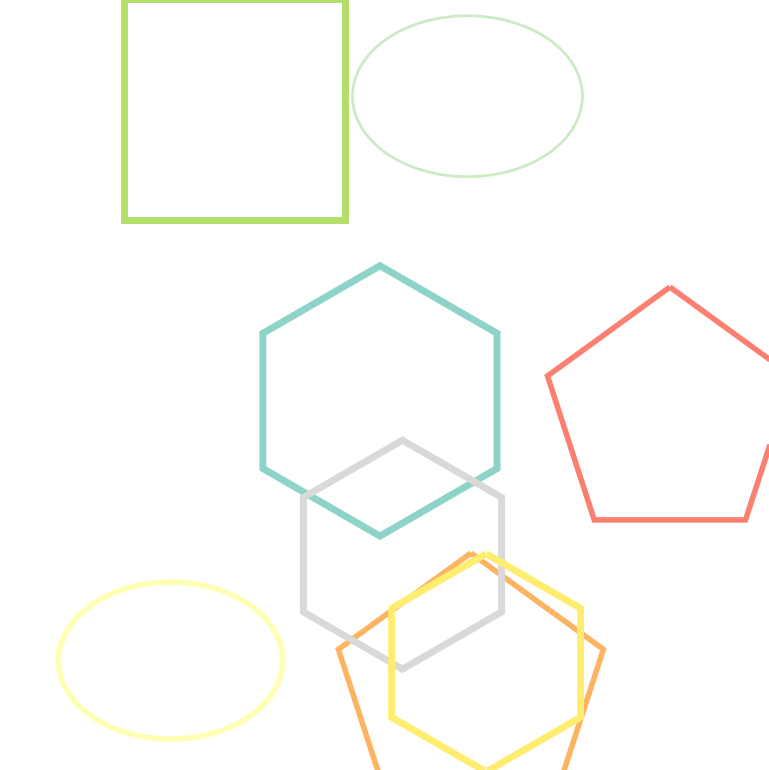[{"shape": "hexagon", "thickness": 2.5, "radius": 0.88, "center": [0.493, 0.479]}, {"shape": "oval", "thickness": 2, "radius": 0.73, "center": [0.222, 0.142]}, {"shape": "pentagon", "thickness": 2, "radius": 0.84, "center": [0.87, 0.46]}, {"shape": "pentagon", "thickness": 2, "radius": 0.9, "center": [0.612, 0.101]}, {"shape": "square", "thickness": 2.5, "radius": 0.72, "center": [0.304, 0.858]}, {"shape": "hexagon", "thickness": 2.5, "radius": 0.74, "center": [0.523, 0.28]}, {"shape": "oval", "thickness": 1, "radius": 0.75, "center": [0.607, 0.875]}, {"shape": "hexagon", "thickness": 2.5, "radius": 0.71, "center": [0.631, 0.139]}]